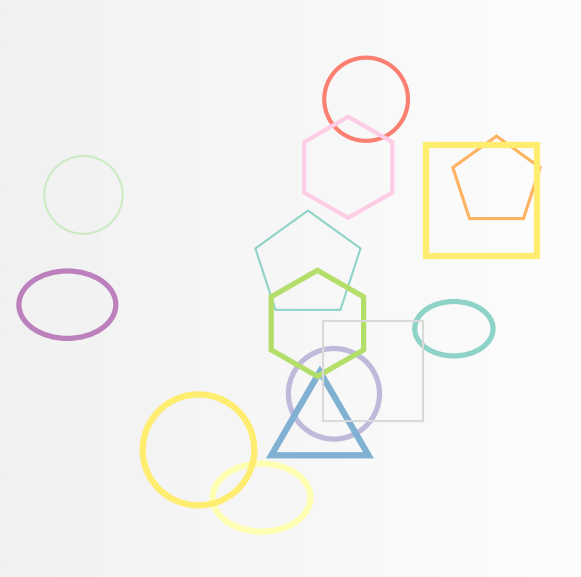[{"shape": "oval", "thickness": 2.5, "radius": 0.34, "center": [0.781, 0.43]}, {"shape": "pentagon", "thickness": 1, "radius": 0.48, "center": [0.53, 0.54]}, {"shape": "oval", "thickness": 3, "radius": 0.42, "center": [0.45, 0.137]}, {"shape": "circle", "thickness": 2.5, "radius": 0.39, "center": [0.575, 0.317]}, {"shape": "circle", "thickness": 2, "radius": 0.36, "center": [0.63, 0.827]}, {"shape": "triangle", "thickness": 3, "radius": 0.48, "center": [0.55, 0.259]}, {"shape": "pentagon", "thickness": 1.5, "radius": 0.39, "center": [0.854, 0.685]}, {"shape": "hexagon", "thickness": 2.5, "radius": 0.46, "center": [0.546, 0.439]}, {"shape": "hexagon", "thickness": 2, "radius": 0.44, "center": [0.599, 0.709]}, {"shape": "square", "thickness": 1, "radius": 0.43, "center": [0.642, 0.357]}, {"shape": "oval", "thickness": 2.5, "radius": 0.42, "center": [0.116, 0.472]}, {"shape": "circle", "thickness": 1, "radius": 0.34, "center": [0.144, 0.662]}, {"shape": "circle", "thickness": 3, "radius": 0.48, "center": [0.342, 0.22]}, {"shape": "square", "thickness": 3, "radius": 0.48, "center": [0.828, 0.652]}]